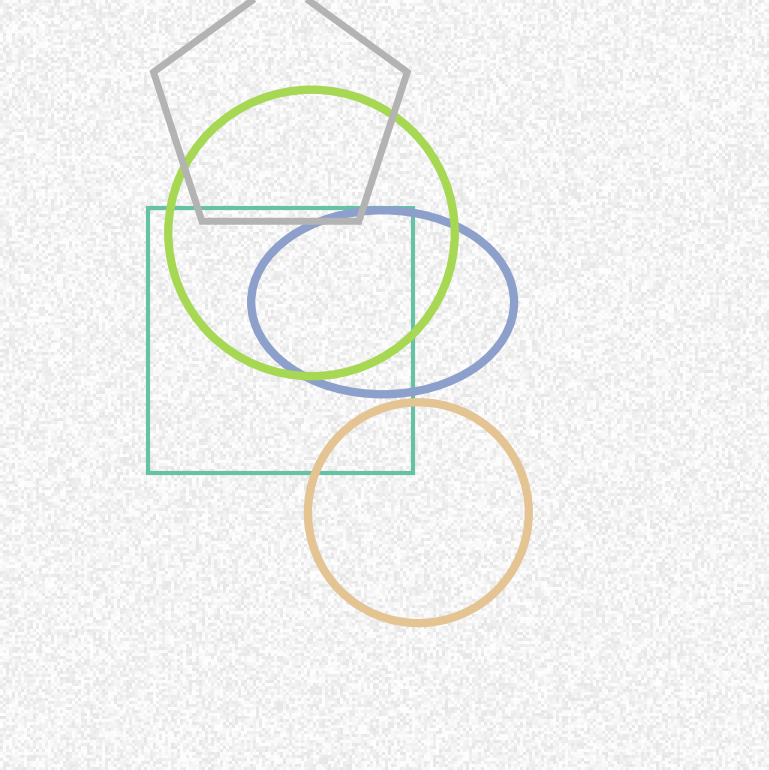[{"shape": "square", "thickness": 1.5, "radius": 0.86, "center": [0.365, 0.557]}, {"shape": "oval", "thickness": 3, "radius": 0.85, "center": [0.497, 0.607]}, {"shape": "circle", "thickness": 3, "radius": 0.93, "center": [0.405, 0.697]}, {"shape": "circle", "thickness": 3, "radius": 0.72, "center": [0.543, 0.334]}, {"shape": "pentagon", "thickness": 2.5, "radius": 0.87, "center": [0.364, 0.853]}]